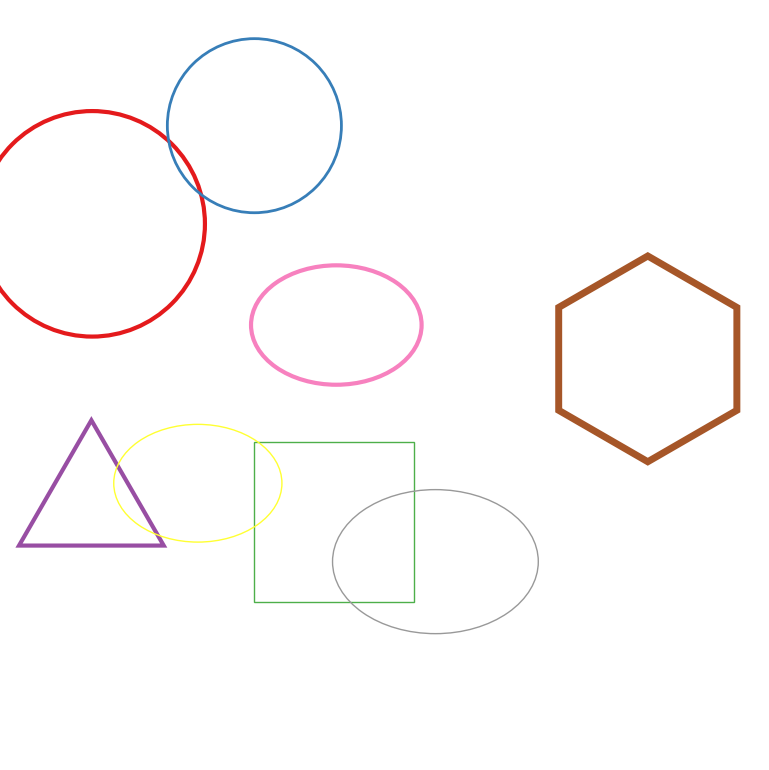[{"shape": "circle", "thickness": 1.5, "radius": 0.73, "center": [0.12, 0.709]}, {"shape": "circle", "thickness": 1, "radius": 0.57, "center": [0.33, 0.837]}, {"shape": "square", "thickness": 0.5, "radius": 0.52, "center": [0.433, 0.322]}, {"shape": "triangle", "thickness": 1.5, "radius": 0.54, "center": [0.119, 0.346]}, {"shape": "oval", "thickness": 0.5, "radius": 0.55, "center": [0.257, 0.372]}, {"shape": "hexagon", "thickness": 2.5, "radius": 0.67, "center": [0.841, 0.534]}, {"shape": "oval", "thickness": 1.5, "radius": 0.55, "center": [0.437, 0.578]}, {"shape": "oval", "thickness": 0.5, "radius": 0.67, "center": [0.565, 0.271]}]